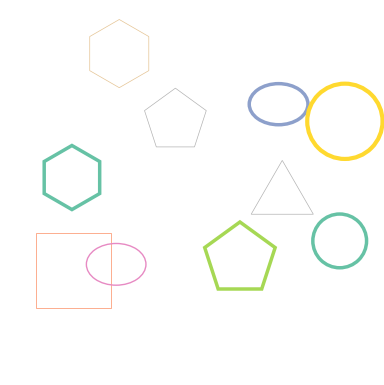[{"shape": "hexagon", "thickness": 2.5, "radius": 0.42, "center": [0.187, 0.539]}, {"shape": "circle", "thickness": 2.5, "radius": 0.35, "center": [0.882, 0.374]}, {"shape": "square", "thickness": 0.5, "radius": 0.49, "center": [0.19, 0.297]}, {"shape": "oval", "thickness": 2.5, "radius": 0.38, "center": [0.724, 0.729]}, {"shape": "oval", "thickness": 1, "radius": 0.39, "center": [0.302, 0.313]}, {"shape": "pentagon", "thickness": 2.5, "radius": 0.48, "center": [0.623, 0.327]}, {"shape": "circle", "thickness": 3, "radius": 0.49, "center": [0.896, 0.685]}, {"shape": "hexagon", "thickness": 0.5, "radius": 0.44, "center": [0.31, 0.861]}, {"shape": "triangle", "thickness": 0.5, "radius": 0.47, "center": [0.733, 0.49]}, {"shape": "pentagon", "thickness": 0.5, "radius": 0.42, "center": [0.456, 0.687]}]